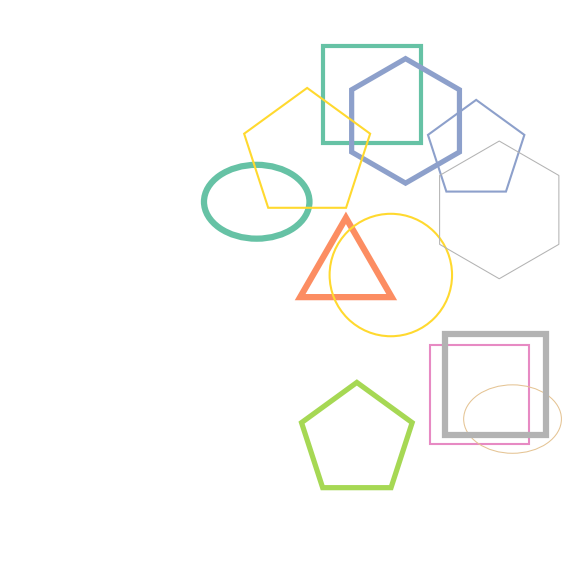[{"shape": "square", "thickness": 2, "radius": 0.42, "center": [0.644, 0.835]}, {"shape": "oval", "thickness": 3, "radius": 0.46, "center": [0.445, 0.65]}, {"shape": "triangle", "thickness": 3, "radius": 0.46, "center": [0.599, 0.53]}, {"shape": "pentagon", "thickness": 1, "radius": 0.44, "center": [0.825, 0.738]}, {"shape": "hexagon", "thickness": 2.5, "radius": 0.54, "center": [0.702, 0.79]}, {"shape": "square", "thickness": 1, "radius": 0.43, "center": [0.831, 0.316]}, {"shape": "pentagon", "thickness": 2.5, "radius": 0.5, "center": [0.618, 0.236]}, {"shape": "circle", "thickness": 1, "radius": 0.53, "center": [0.677, 0.523]}, {"shape": "pentagon", "thickness": 1, "radius": 0.57, "center": [0.532, 0.732]}, {"shape": "oval", "thickness": 0.5, "radius": 0.42, "center": [0.888, 0.273]}, {"shape": "hexagon", "thickness": 0.5, "radius": 0.6, "center": [0.864, 0.636]}, {"shape": "square", "thickness": 3, "radius": 0.44, "center": [0.859, 0.334]}]